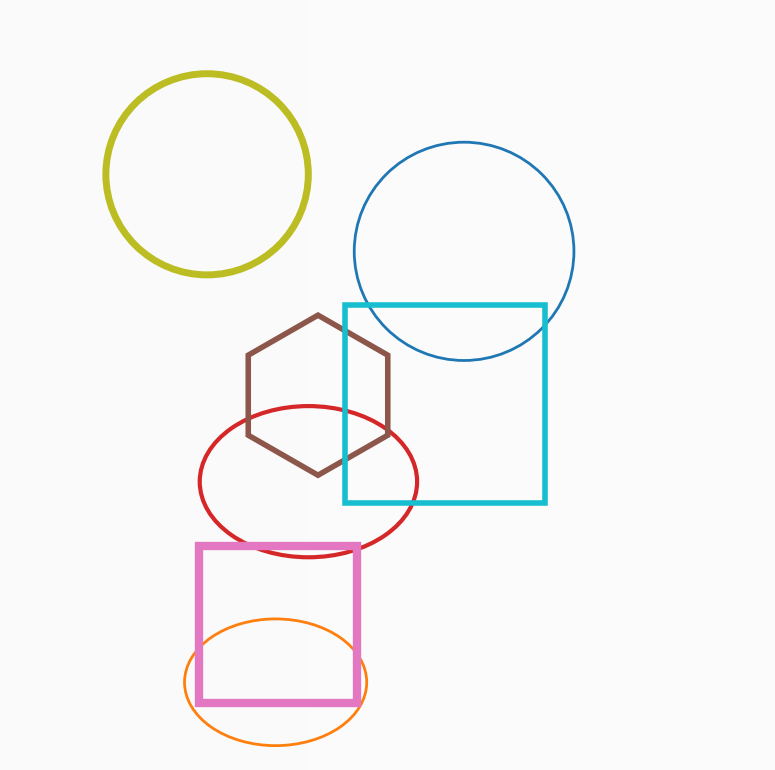[{"shape": "circle", "thickness": 1, "radius": 0.71, "center": [0.599, 0.674]}, {"shape": "oval", "thickness": 1, "radius": 0.59, "center": [0.356, 0.114]}, {"shape": "oval", "thickness": 1.5, "radius": 0.7, "center": [0.398, 0.374]}, {"shape": "hexagon", "thickness": 2, "radius": 0.52, "center": [0.41, 0.487]}, {"shape": "square", "thickness": 3, "radius": 0.51, "center": [0.358, 0.189]}, {"shape": "circle", "thickness": 2.5, "radius": 0.65, "center": [0.267, 0.774]}, {"shape": "square", "thickness": 2, "radius": 0.64, "center": [0.574, 0.476]}]